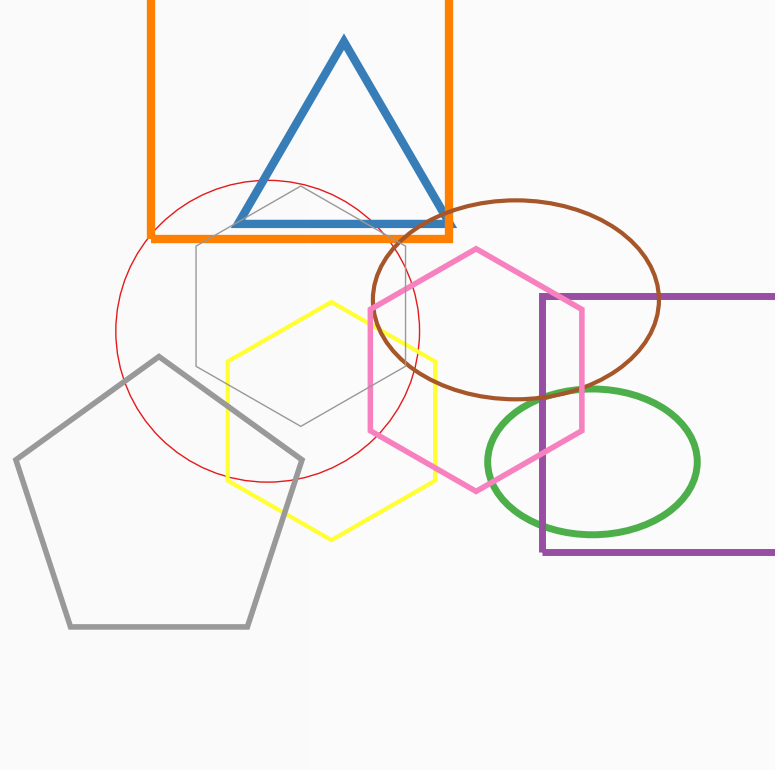[{"shape": "circle", "thickness": 0.5, "radius": 0.98, "center": [0.345, 0.57]}, {"shape": "triangle", "thickness": 3, "radius": 0.79, "center": [0.444, 0.788]}, {"shape": "oval", "thickness": 2.5, "radius": 0.68, "center": [0.764, 0.4]}, {"shape": "square", "thickness": 2.5, "radius": 0.83, "center": [0.865, 0.449]}, {"shape": "square", "thickness": 3, "radius": 0.96, "center": [0.387, 0.882]}, {"shape": "hexagon", "thickness": 1.5, "radius": 0.77, "center": [0.428, 0.453]}, {"shape": "oval", "thickness": 1.5, "radius": 0.92, "center": [0.666, 0.611]}, {"shape": "hexagon", "thickness": 2, "radius": 0.79, "center": [0.614, 0.519]}, {"shape": "pentagon", "thickness": 2, "radius": 0.97, "center": [0.205, 0.343]}, {"shape": "hexagon", "thickness": 0.5, "radius": 0.78, "center": [0.388, 0.602]}]